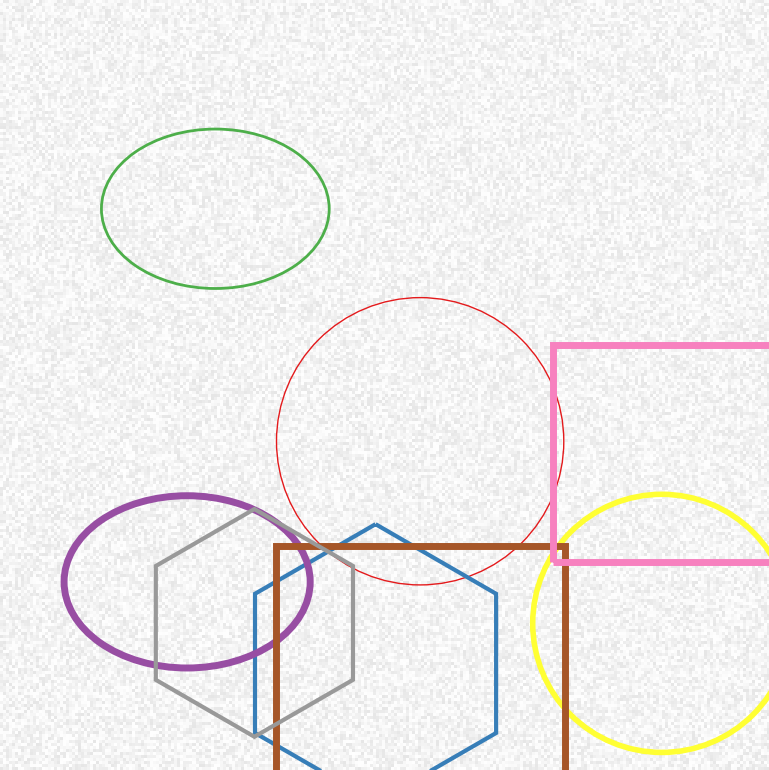[{"shape": "circle", "thickness": 0.5, "radius": 0.93, "center": [0.546, 0.427]}, {"shape": "hexagon", "thickness": 1.5, "radius": 0.9, "center": [0.488, 0.138]}, {"shape": "oval", "thickness": 1, "radius": 0.74, "center": [0.28, 0.729]}, {"shape": "oval", "thickness": 2.5, "radius": 0.8, "center": [0.243, 0.244]}, {"shape": "circle", "thickness": 2, "radius": 0.84, "center": [0.859, 0.19]}, {"shape": "square", "thickness": 2.5, "radius": 0.94, "center": [0.546, 0.103]}, {"shape": "square", "thickness": 2.5, "radius": 0.7, "center": [0.859, 0.411]}, {"shape": "hexagon", "thickness": 1.5, "radius": 0.74, "center": [0.33, 0.191]}]